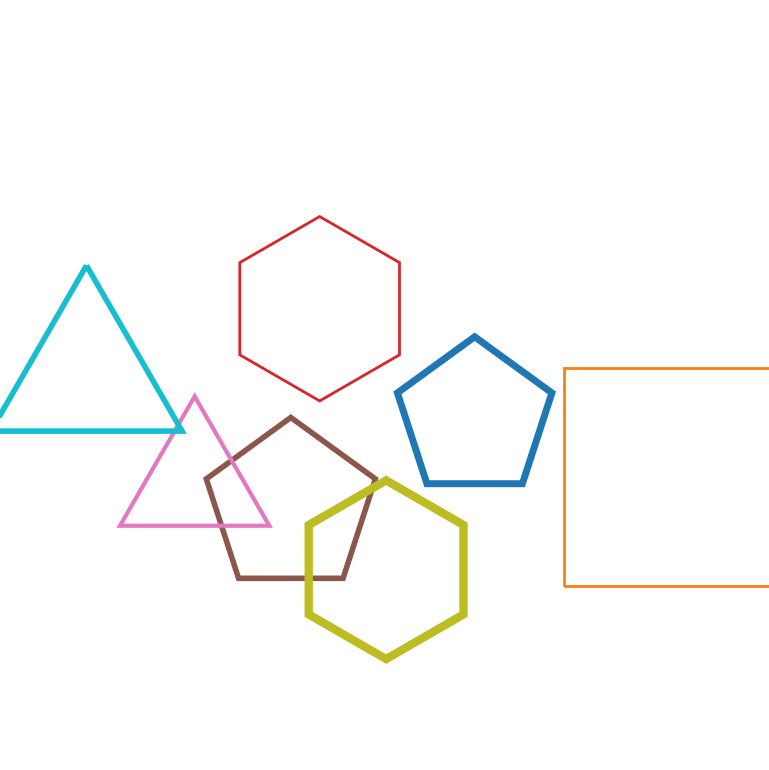[{"shape": "pentagon", "thickness": 2.5, "radius": 0.53, "center": [0.616, 0.457]}, {"shape": "square", "thickness": 1, "radius": 0.71, "center": [0.873, 0.38]}, {"shape": "hexagon", "thickness": 1, "radius": 0.6, "center": [0.415, 0.599]}, {"shape": "pentagon", "thickness": 2, "radius": 0.58, "center": [0.378, 0.342]}, {"shape": "triangle", "thickness": 1.5, "radius": 0.56, "center": [0.253, 0.373]}, {"shape": "hexagon", "thickness": 3, "radius": 0.58, "center": [0.501, 0.26]}, {"shape": "triangle", "thickness": 2, "radius": 0.72, "center": [0.112, 0.512]}]